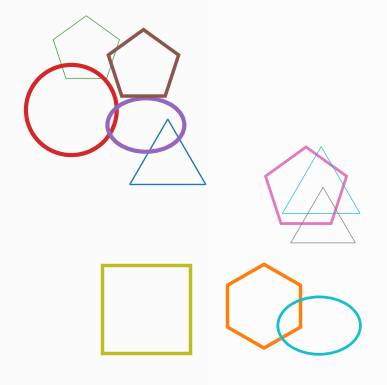[{"shape": "triangle", "thickness": 1, "radius": 0.57, "center": [0.433, 0.577]}, {"shape": "hexagon", "thickness": 2.5, "radius": 0.54, "center": [0.681, 0.205]}, {"shape": "pentagon", "thickness": 0.5, "radius": 0.45, "center": [0.223, 0.869]}, {"shape": "circle", "thickness": 3, "radius": 0.59, "center": [0.184, 0.714]}, {"shape": "oval", "thickness": 3, "radius": 0.5, "center": [0.376, 0.675]}, {"shape": "pentagon", "thickness": 2.5, "radius": 0.48, "center": [0.37, 0.828]}, {"shape": "pentagon", "thickness": 2, "radius": 0.55, "center": [0.79, 0.508]}, {"shape": "triangle", "thickness": 0.5, "radius": 0.48, "center": [0.834, 0.417]}, {"shape": "square", "thickness": 2.5, "radius": 0.57, "center": [0.376, 0.197]}, {"shape": "oval", "thickness": 2, "radius": 0.53, "center": [0.824, 0.154]}, {"shape": "triangle", "thickness": 0.5, "radius": 0.58, "center": [0.829, 0.503]}]